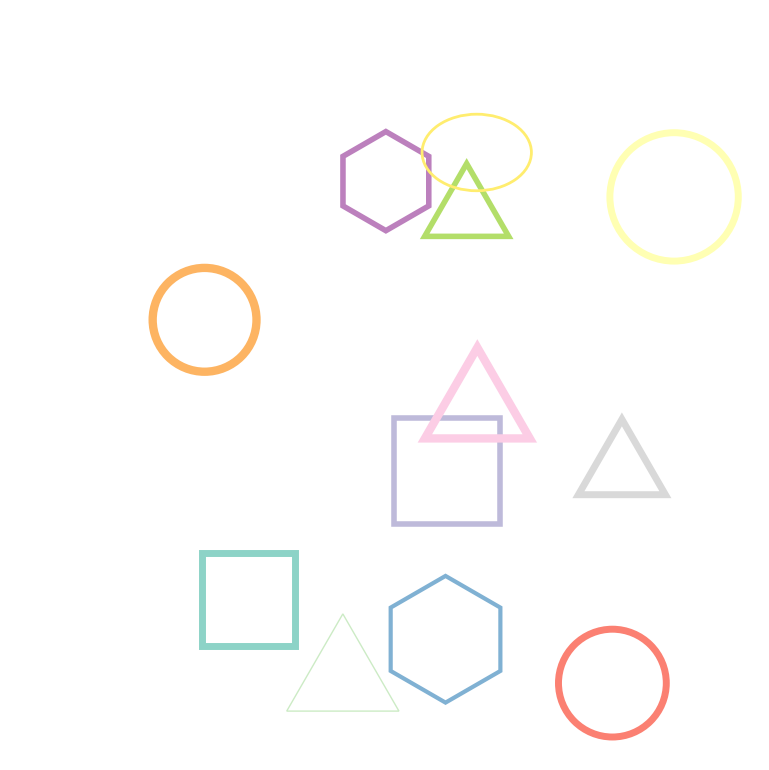[{"shape": "square", "thickness": 2.5, "radius": 0.3, "center": [0.323, 0.222]}, {"shape": "circle", "thickness": 2.5, "radius": 0.42, "center": [0.875, 0.744]}, {"shape": "square", "thickness": 2, "radius": 0.34, "center": [0.581, 0.388]}, {"shape": "circle", "thickness": 2.5, "radius": 0.35, "center": [0.795, 0.113]}, {"shape": "hexagon", "thickness": 1.5, "radius": 0.41, "center": [0.579, 0.17]}, {"shape": "circle", "thickness": 3, "radius": 0.34, "center": [0.266, 0.585]}, {"shape": "triangle", "thickness": 2, "radius": 0.31, "center": [0.606, 0.725]}, {"shape": "triangle", "thickness": 3, "radius": 0.39, "center": [0.62, 0.47]}, {"shape": "triangle", "thickness": 2.5, "radius": 0.33, "center": [0.808, 0.39]}, {"shape": "hexagon", "thickness": 2, "radius": 0.32, "center": [0.501, 0.765]}, {"shape": "triangle", "thickness": 0.5, "radius": 0.42, "center": [0.445, 0.119]}, {"shape": "oval", "thickness": 1, "radius": 0.36, "center": [0.619, 0.802]}]